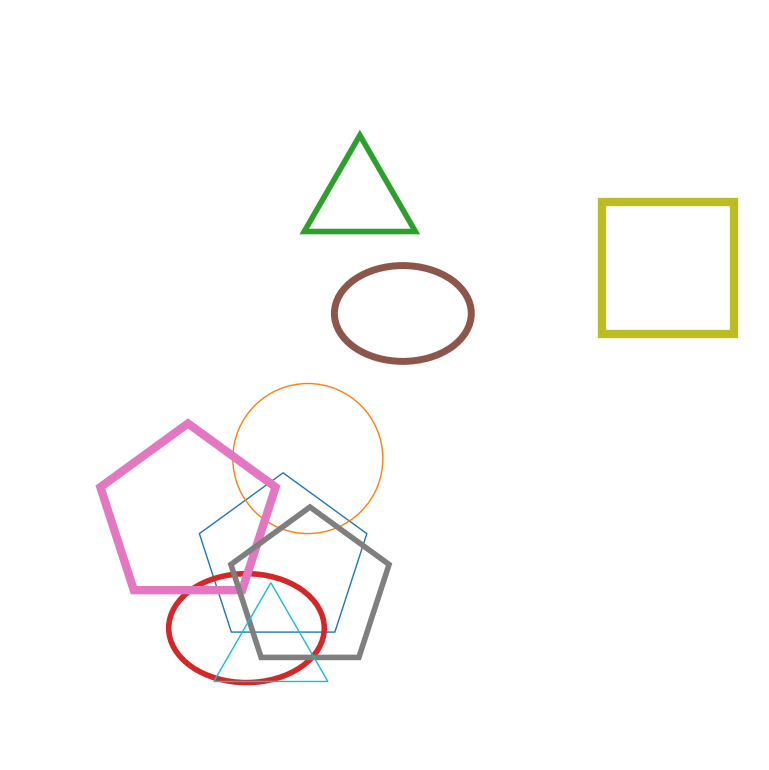[{"shape": "pentagon", "thickness": 0.5, "radius": 0.57, "center": [0.368, 0.272]}, {"shape": "circle", "thickness": 0.5, "radius": 0.49, "center": [0.4, 0.404]}, {"shape": "triangle", "thickness": 2, "radius": 0.42, "center": [0.467, 0.741]}, {"shape": "oval", "thickness": 2, "radius": 0.51, "center": [0.32, 0.184]}, {"shape": "oval", "thickness": 2.5, "radius": 0.44, "center": [0.523, 0.593]}, {"shape": "pentagon", "thickness": 3, "radius": 0.6, "center": [0.244, 0.33]}, {"shape": "pentagon", "thickness": 2, "radius": 0.54, "center": [0.403, 0.234]}, {"shape": "square", "thickness": 3, "radius": 0.43, "center": [0.868, 0.652]}, {"shape": "triangle", "thickness": 0.5, "radius": 0.43, "center": [0.352, 0.158]}]